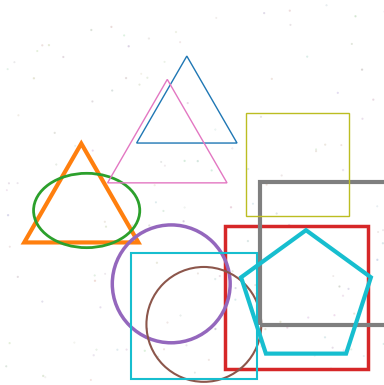[{"shape": "triangle", "thickness": 1, "radius": 0.75, "center": [0.485, 0.704]}, {"shape": "triangle", "thickness": 3, "radius": 0.86, "center": [0.211, 0.456]}, {"shape": "oval", "thickness": 2, "radius": 0.69, "center": [0.225, 0.453]}, {"shape": "square", "thickness": 2.5, "radius": 0.93, "center": [0.77, 0.227]}, {"shape": "circle", "thickness": 2.5, "radius": 0.77, "center": [0.445, 0.263]}, {"shape": "circle", "thickness": 1.5, "radius": 0.75, "center": [0.53, 0.157]}, {"shape": "triangle", "thickness": 1, "radius": 0.9, "center": [0.435, 0.615]}, {"shape": "square", "thickness": 3, "radius": 0.93, "center": [0.863, 0.342]}, {"shape": "square", "thickness": 1, "radius": 0.67, "center": [0.773, 0.572]}, {"shape": "square", "thickness": 1.5, "radius": 0.82, "center": [0.504, 0.18]}, {"shape": "pentagon", "thickness": 3, "radius": 0.89, "center": [0.795, 0.225]}]